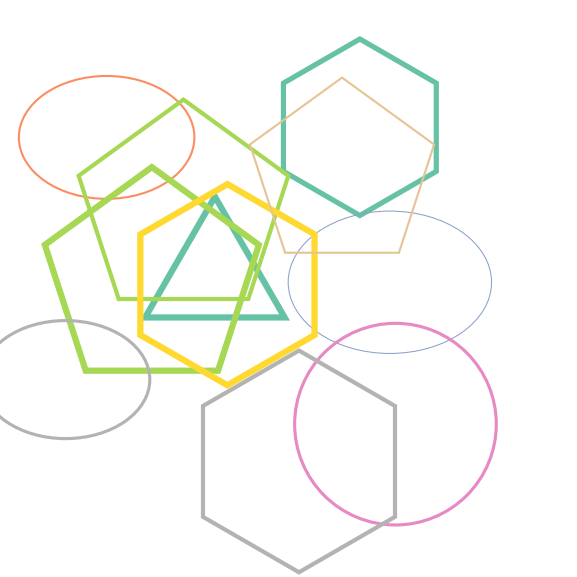[{"shape": "hexagon", "thickness": 2.5, "radius": 0.76, "center": [0.623, 0.779]}, {"shape": "triangle", "thickness": 3, "radius": 0.7, "center": [0.372, 0.519]}, {"shape": "oval", "thickness": 1, "radius": 0.76, "center": [0.185, 0.761]}, {"shape": "oval", "thickness": 0.5, "radius": 0.88, "center": [0.675, 0.51]}, {"shape": "circle", "thickness": 1.5, "radius": 0.87, "center": [0.685, 0.265]}, {"shape": "pentagon", "thickness": 3, "radius": 0.97, "center": [0.263, 0.515]}, {"shape": "pentagon", "thickness": 2, "radius": 0.95, "center": [0.318, 0.636]}, {"shape": "hexagon", "thickness": 3, "radius": 0.87, "center": [0.394, 0.506]}, {"shape": "pentagon", "thickness": 1, "radius": 0.84, "center": [0.592, 0.697]}, {"shape": "oval", "thickness": 1.5, "radius": 0.73, "center": [0.113, 0.342]}, {"shape": "hexagon", "thickness": 2, "radius": 0.96, "center": [0.518, 0.2]}]